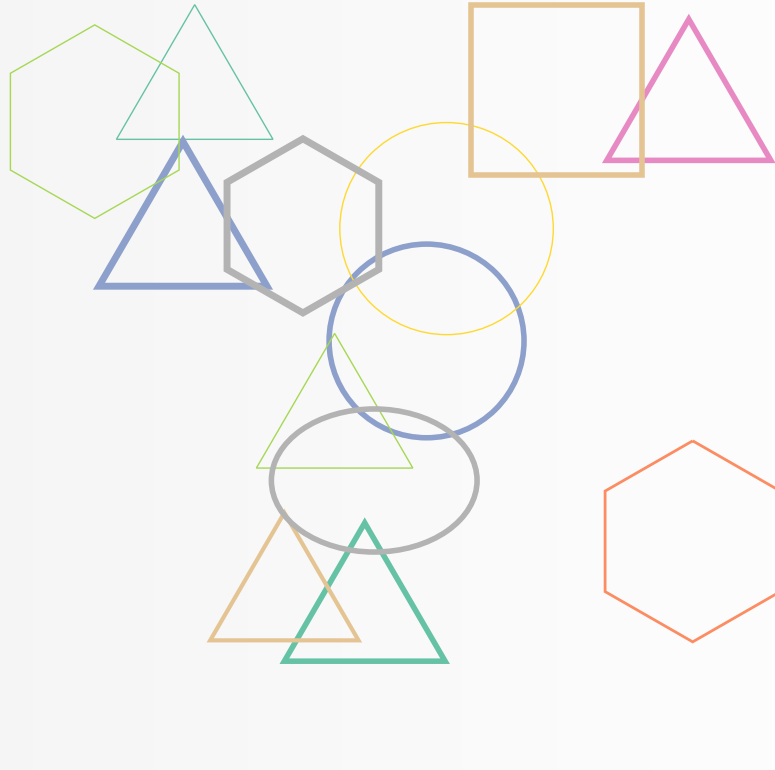[{"shape": "triangle", "thickness": 0.5, "radius": 0.58, "center": [0.251, 0.877]}, {"shape": "triangle", "thickness": 2, "radius": 0.6, "center": [0.471, 0.201]}, {"shape": "hexagon", "thickness": 1, "radius": 0.65, "center": [0.894, 0.297]}, {"shape": "triangle", "thickness": 2.5, "radius": 0.63, "center": [0.236, 0.691]}, {"shape": "circle", "thickness": 2, "radius": 0.63, "center": [0.55, 0.557]}, {"shape": "triangle", "thickness": 2, "radius": 0.61, "center": [0.889, 0.853]}, {"shape": "triangle", "thickness": 0.5, "radius": 0.58, "center": [0.432, 0.45]}, {"shape": "hexagon", "thickness": 0.5, "radius": 0.63, "center": [0.122, 0.842]}, {"shape": "circle", "thickness": 0.5, "radius": 0.69, "center": [0.576, 0.703]}, {"shape": "triangle", "thickness": 1.5, "radius": 0.55, "center": [0.367, 0.224]}, {"shape": "square", "thickness": 2, "radius": 0.55, "center": [0.718, 0.883]}, {"shape": "oval", "thickness": 2, "radius": 0.66, "center": [0.483, 0.376]}, {"shape": "hexagon", "thickness": 2.5, "radius": 0.57, "center": [0.391, 0.707]}]